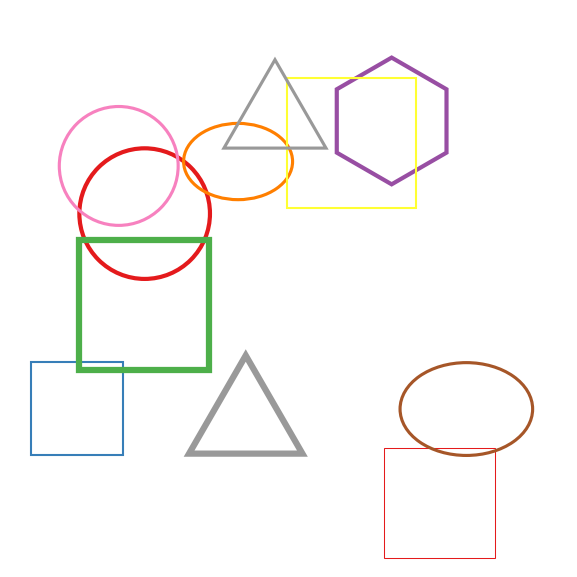[{"shape": "circle", "thickness": 2, "radius": 0.57, "center": [0.25, 0.629]}, {"shape": "square", "thickness": 0.5, "radius": 0.48, "center": [0.761, 0.128]}, {"shape": "square", "thickness": 1, "radius": 0.4, "center": [0.133, 0.292]}, {"shape": "square", "thickness": 3, "radius": 0.56, "center": [0.249, 0.471]}, {"shape": "hexagon", "thickness": 2, "radius": 0.55, "center": [0.678, 0.79]}, {"shape": "oval", "thickness": 1.5, "radius": 0.47, "center": [0.412, 0.719]}, {"shape": "square", "thickness": 1, "radius": 0.56, "center": [0.609, 0.752]}, {"shape": "oval", "thickness": 1.5, "radius": 0.57, "center": [0.808, 0.291]}, {"shape": "circle", "thickness": 1.5, "radius": 0.51, "center": [0.206, 0.712]}, {"shape": "triangle", "thickness": 3, "radius": 0.57, "center": [0.426, 0.27]}, {"shape": "triangle", "thickness": 1.5, "radius": 0.51, "center": [0.476, 0.794]}]